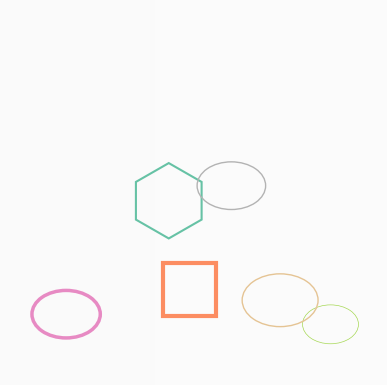[{"shape": "hexagon", "thickness": 1.5, "radius": 0.49, "center": [0.436, 0.479]}, {"shape": "square", "thickness": 3, "radius": 0.34, "center": [0.489, 0.248]}, {"shape": "oval", "thickness": 2.5, "radius": 0.44, "center": [0.171, 0.184]}, {"shape": "oval", "thickness": 0.5, "radius": 0.36, "center": [0.853, 0.158]}, {"shape": "oval", "thickness": 1, "radius": 0.49, "center": [0.723, 0.22]}, {"shape": "oval", "thickness": 1, "radius": 0.44, "center": [0.597, 0.518]}]